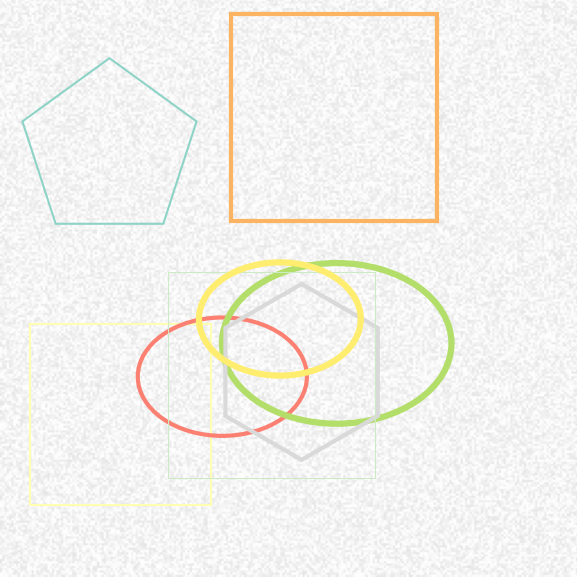[{"shape": "pentagon", "thickness": 1, "radius": 0.79, "center": [0.19, 0.74]}, {"shape": "square", "thickness": 1, "radius": 0.79, "center": [0.208, 0.281]}, {"shape": "oval", "thickness": 2, "radius": 0.73, "center": [0.385, 0.347]}, {"shape": "square", "thickness": 2, "radius": 0.9, "center": [0.578, 0.796]}, {"shape": "oval", "thickness": 3, "radius": 0.99, "center": [0.583, 0.405]}, {"shape": "hexagon", "thickness": 2, "radius": 0.76, "center": [0.522, 0.355]}, {"shape": "square", "thickness": 0.5, "radius": 0.89, "center": [0.47, 0.35]}, {"shape": "oval", "thickness": 3, "radius": 0.7, "center": [0.485, 0.447]}]